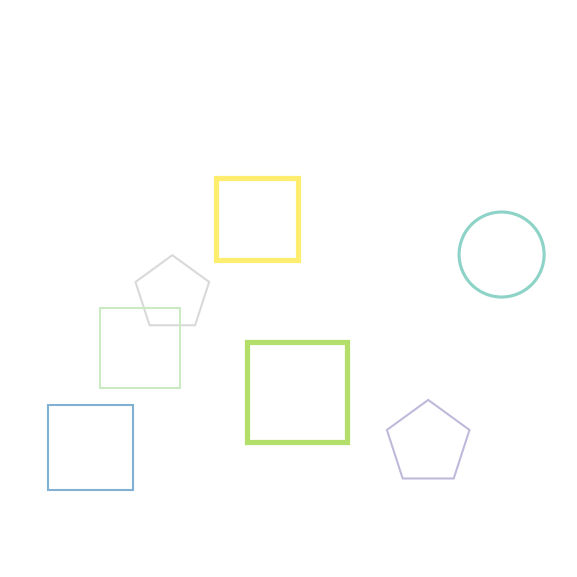[{"shape": "circle", "thickness": 1.5, "radius": 0.37, "center": [0.869, 0.558]}, {"shape": "pentagon", "thickness": 1, "radius": 0.38, "center": [0.741, 0.231]}, {"shape": "square", "thickness": 1, "radius": 0.37, "center": [0.157, 0.225]}, {"shape": "square", "thickness": 2.5, "radius": 0.43, "center": [0.515, 0.321]}, {"shape": "pentagon", "thickness": 1, "radius": 0.34, "center": [0.298, 0.49]}, {"shape": "square", "thickness": 1, "radius": 0.35, "center": [0.242, 0.396]}, {"shape": "square", "thickness": 2.5, "radius": 0.35, "center": [0.445, 0.62]}]